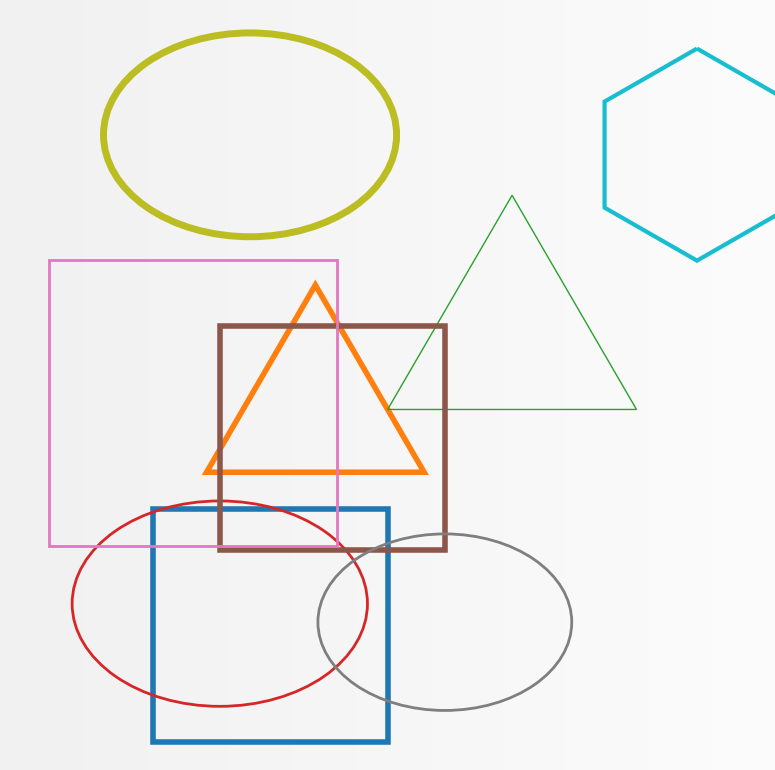[{"shape": "square", "thickness": 2, "radius": 0.76, "center": [0.349, 0.187]}, {"shape": "triangle", "thickness": 2, "radius": 0.81, "center": [0.407, 0.468]}, {"shape": "triangle", "thickness": 0.5, "radius": 0.93, "center": [0.661, 0.561]}, {"shape": "oval", "thickness": 1, "radius": 0.95, "center": [0.284, 0.216]}, {"shape": "square", "thickness": 2, "radius": 0.73, "center": [0.429, 0.431]}, {"shape": "square", "thickness": 1, "radius": 0.93, "center": [0.249, 0.476]}, {"shape": "oval", "thickness": 1, "radius": 0.82, "center": [0.574, 0.192]}, {"shape": "oval", "thickness": 2.5, "radius": 0.95, "center": [0.323, 0.825]}, {"shape": "hexagon", "thickness": 1.5, "radius": 0.69, "center": [0.899, 0.799]}]